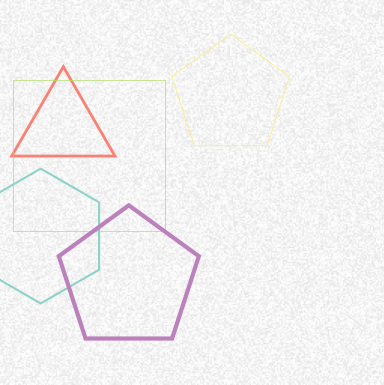[{"shape": "hexagon", "thickness": 1.5, "radius": 0.88, "center": [0.106, 0.387]}, {"shape": "triangle", "thickness": 2, "radius": 0.77, "center": [0.165, 0.672]}, {"shape": "square", "thickness": 0.5, "radius": 0.98, "center": [0.232, 0.596]}, {"shape": "pentagon", "thickness": 3, "radius": 0.96, "center": [0.335, 0.275]}, {"shape": "pentagon", "thickness": 0.5, "radius": 0.8, "center": [0.599, 0.751]}]